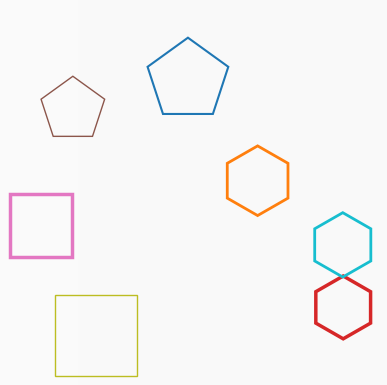[{"shape": "pentagon", "thickness": 1.5, "radius": 0.55, "center": [0.485, 0.793]}, {"shape": "hexagon", "thickness": 2, "radius": 0.45, "center": [0.665, 0.531]}, {"shape": "hexagon", "thickness": 2.5, "radius": 0.41, "center": [0.886, 0.202]}, {"shape": "pentagon", "thickness": 1, "radius": 0.43, "center": [0.188, 0.716]}, {"shape": "square", "thickness": 2.5, "radius": 0.4, "center": [0.106, 0.414]}, {"shape": "square", "thickness": 1, "radius": 0.53, "center": [0.248, 0.128]}, {"shape": "hexagon", "thickness": 2, "radius": 0.42, "center": [0.885, 0.364]}]